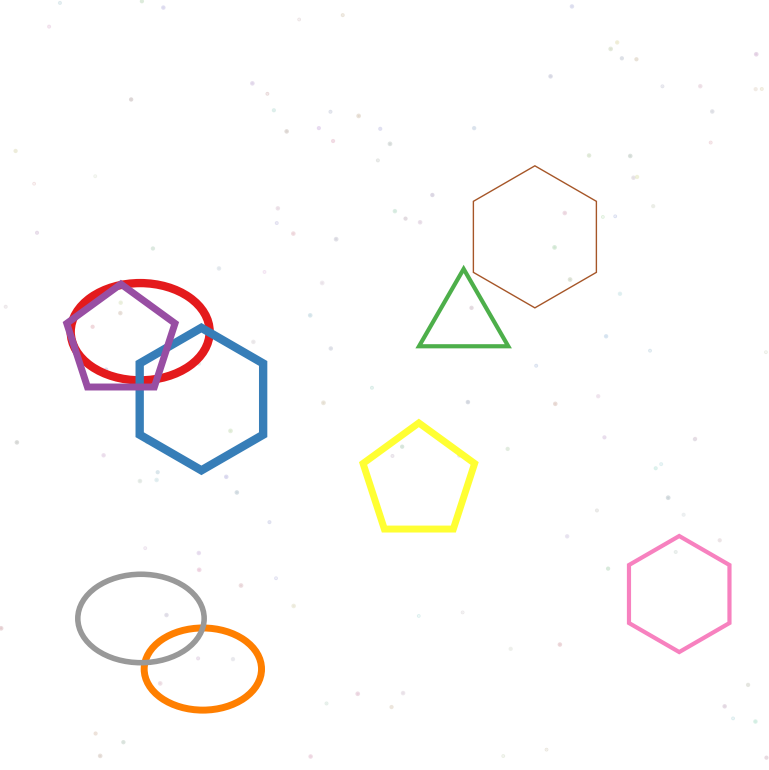[{"shape": "oval", "thickness": 3, "radius": 0.45, "center": [0.182, 0.569]}, {"shape": "hexagon", "thickness": 3, "radius": 0.46, "center": [0.262, 0.482]}, {"shape": "triangle", "thickness": 1.5, "radius": 0.33, "center": [0.602, 0.584]}, {"shape": "pentagon", "thickness": 2.5, "radius": 0.37, "center": [0.157, 0.557]}, {"shape": "oval", "thickness": 2.5, "radius": 0.38, "center": [0.263, 0.131]}, {"shape": "pentagon", "thickness": 2.5, "radius": 0.38, "center": [0.544, 0.375]}, {"shape": "hexagon", "thickness": 0.5, "radius": 0.46, "center": [0.695, 0.692]}, {"shape": "hexagon", "thickness": 1.5, "radius": 0.38, "center": [0.882, 0.229]}, {"shape": "oval", "thickness": 2, "radius": 0.41, "center": [0.183, 0.197]}]